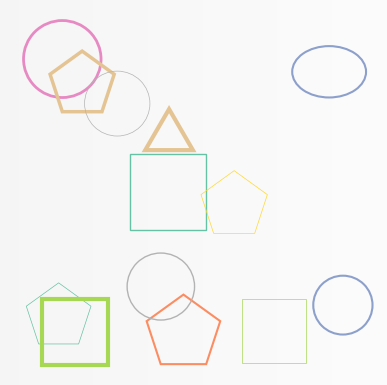[{"shape": "square", "thickness": 1, "radius": 0.49, "center": [0.433, 0.5]}, {"shape": "pentagon", "thickness": 0.5, "radius": 0.44, "center": [0.151, 0.178]}, {"shape": "pentagon", "thickness": 1.5, "radius": 0.5, "center": [0.473, 0.135]}, {"shape": "oval", "thickness": 1.5, "radius": 0.48, "center": [0.849, 0.814]}, {"shape": "circle", "thickness": 1.5, "radius": 0.38, "center": [0.885, 0.207]}, {"shape": "circle", "thickness": 2, "radius": 0.5, "center": [0.161, 0.847]}, {"shape": "square", "thickness": 3, "radius": 0.43, "center": [0.193, 0.137]}, {"shape": "square", "thickness": 0.5, "radius": 0.42, "center": [0.707, 0.14]}, {"shape": "pentagon", "thickness": 0.5, "radius": 0.45, "center": [0.604, 0.467]}, {"shape": "pentagon", "thickness": 2.5, "radius": 0.43, "center": [0.212, 0.78]}, {"shape": "triangle", "thickness": 3, "radius": 0.35, "center": [0.436, 0.646]}, {"shape": "circle", "thickness": 1, "radius": 0.44, "center": [0.415, 0.256]}, {"shape": "circle", "thickness": 0.5, "radius": 0.42, "center": [0.303, 0.731]}]